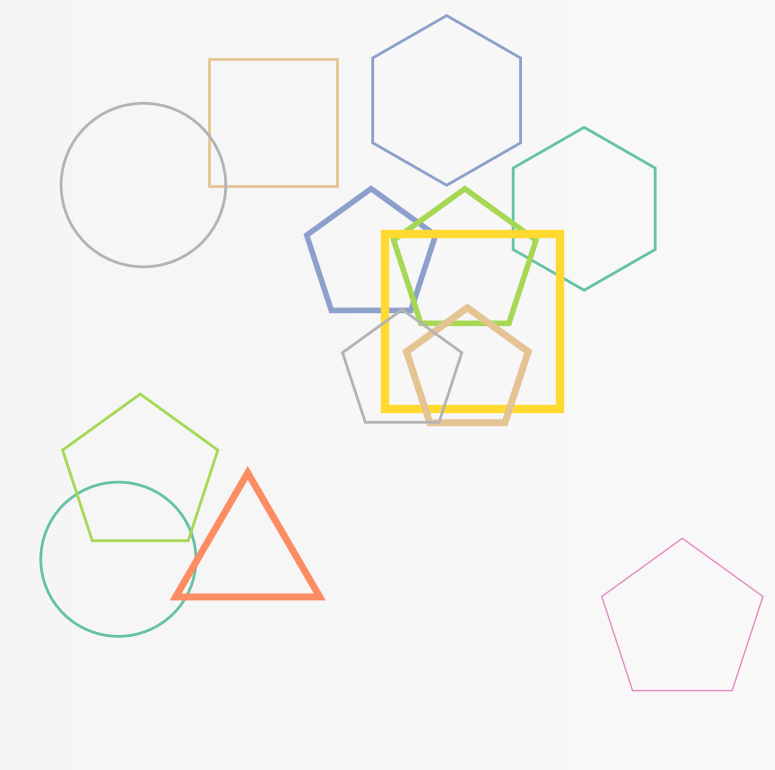[{"shape": "hexagon", "thickness": 1, "radius": 0.53, "center": [0.754, 0.729]}, {"shape": "circle", "thickness": 1, "radius": 0.5, "center": [0.153, 0.274]}, {"shape": "triangle", "thickness": 2.5, "radius": 0.54, "center": [0.32, 0.278]}, {"shape": "pentagon", "thickness": 2, "radius": 0.44, "center": [0.479, 0.668]}, {"shape": "hexagon", "thickness": 1, "radius": 0.55, "center": [0.576, 0.87]}, {"shape": "pentagon", "thickness": 0.5, "radius": 0.55, "center": [0.88, 0.192]}, {"shape": "pentagon", "thickness": 1, "radius": 0.53, "center": [0.181, 0.383]}, {"shape": "pentagon", "thickness": 2, "radius": 0.48, "center": [0.6, 0.658]}, {"shape": "square", "thickness": 3, "radius": 0.57, "center": [0.61, 0.582]}, {"shape": "square", "thickness": 1, "radius": 0.41, "center": [0.352, 0.841]}, {"shape": "pentagon", "thickness": 2.5, "radius": 0.41, "center": [0.603, 0.518]}, {"shape": "circle", "thickness": 1, "radius": 0.53, "center": [0.185, 0.76]}, {"shape": "pentagon", "thickness": 1, "radius": 0.4, "center": [0.519, 0.517]}]